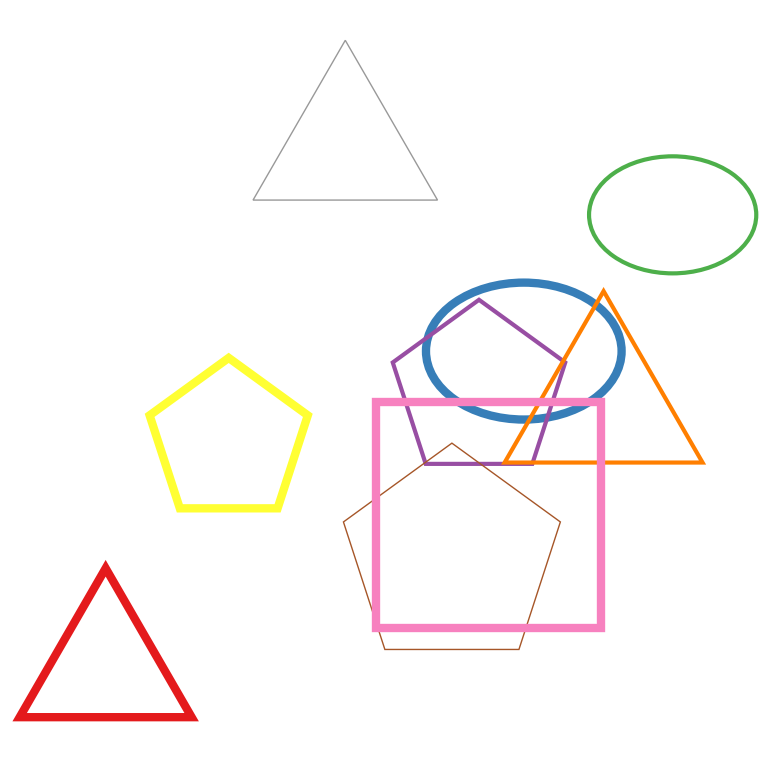[{"shape": "triangle", "thickness": 3, "radius": 0.64, "center": [0.137, 0.133]}, {"shape": "oval", "thickness": 3, "radius": 0.64, "center": [0.68, 0.544]}, {"shape": "oval", "thickness": 1.5, "radius": 0.54, "center": [0.874, 0.721]}, {"shape": "pentagon", "thickness": 1.5, "radius": 0.59, "center": [0.622, 0.493]}, {"shape": "triangle", "thickness": 1.5, "radius": 0.74, "center": [0.784, 0.473]}, {"shape": "pentagon", "thickness": 3, "radius": 0.54, "center": [0.297, 0.427]}, {"shape": "pentagon", "thickness": 0.5, "radius": 0.74, "center": [0.587, 0.276]}, {"shape": "square", "thickness": 3, "radius": 0.73, "center": [0.635, 0.331]}, {"shape": "triangle", "thickness": 0.5, "radius": 0.69, "center": [0.448, 0.809]}]